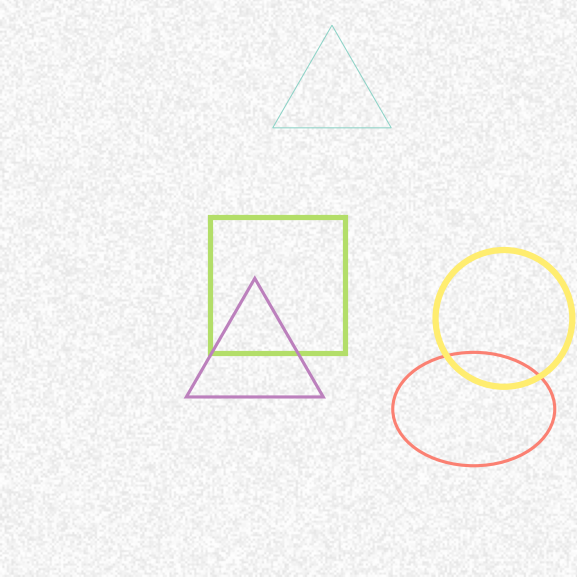[{"shape": "triangle", "thickness": 0.5, "radius": 0.59, "center": [0.575, 0.837]}, {"shape": "oval", "thickness": 1.5, "radius": 0.7, "center": [0.82, 0.291]}, {"shape": "square", "thickness": 2.5, "radius": 0.59, "center": [0.48, 0.506]}, {"shape": "triangle", "thickness": 1.5, "radius": 0.68, "center": [0.441, 0.38]}, {"shape": "circle", "thickness": 3, "radius": 0.59, "center": [0.873, 0.448]}]